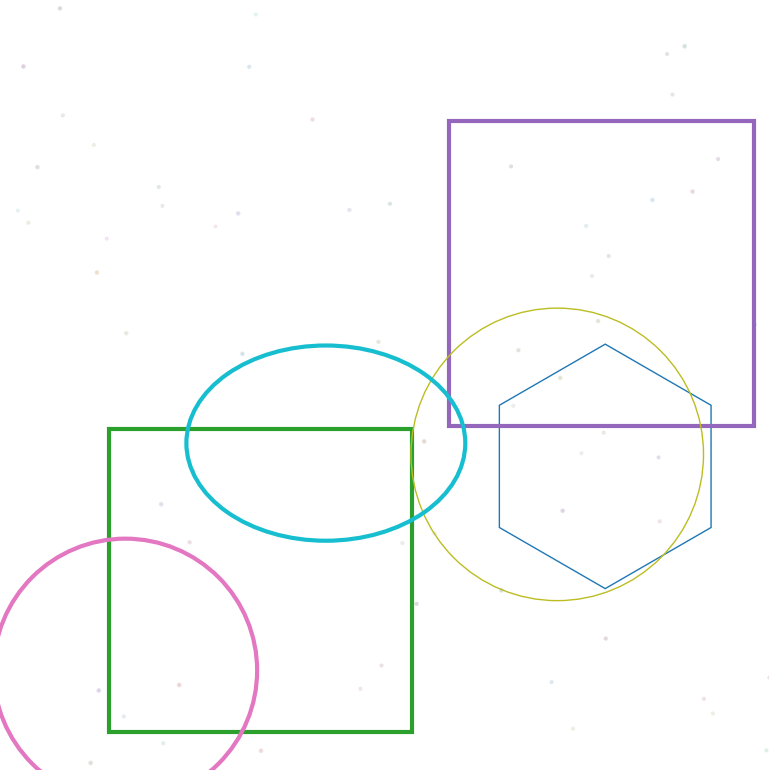[{"shape": "hexagon", "thickness": 0.5, "radius": 0.79, "center": [0.786, 0.394]}, {"shape": "square", "thickness": 1.5, "radius": 0.98, "center": [0.338, 0.246]}, {"shape": "square", "thickness": 1.5, "radius": 0.99, "center": [0.781, 0.645]}, {"shape": "circle", "thickness": 1.5, "radius": 0.86, "center": [0.163, 0.129]}, {"shape": "circle", "thickness": 0.5, "radius": 0.95, "center": [0.724, 0.41]}, {"shape": "oval", "thickness": 1.5, "radius": 0.91, "center": [0.423, 0.425]}]